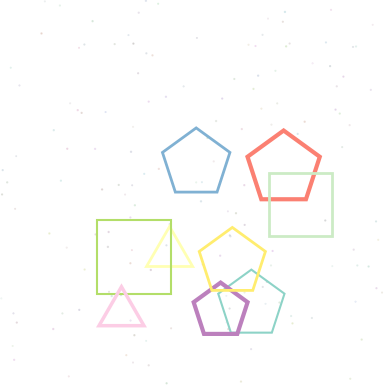[{"shape": "pentagon", "thickness": 1.5, "radius": 0.45, "center": [0.653, 0.209]}, {"shape": "triangle", "thickness": 2, "radius": 0.35, "center": [0.44, 0.342]}, {"shape": "pentagon", "thickness": 3, "radius": 0.49, "center": [0.737, 0.562]}, {"shape": "pentagon", "thickness": 2, "radius": 0.46, "center": [0.51, 0.576]}, {"shape": "square", "thickness": 1.5, "radius": 0.48, "center": [0.348, 0.333]}, {"shape": "triangle", "thickness": 2.5, "radius": 0.34, "center": [0.316, 0.188]}, {"shape": "pentagon", "thickness": 3, "radius": 0.37, "center": [0.573, 0.192]}, {"shape": "square", "thickness": 2, "radius": 0.41, "center": [0.78, 0.469]}, {"shape": "pentagon", "thickness": 2, "radius": 0.45, "center": [0.603, 0.319]}]